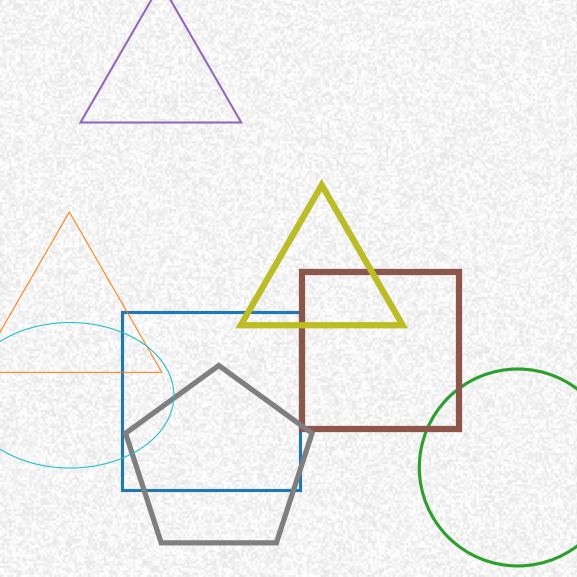[{"shape": "square", "thickness": 1.5, "radius": 0.77, "center": [0.365, 0.305]}, {"shape": "triangle", "thickness": 0.5, "radius": 0.93, "center": [0.12, 0.447]}, {"shape": "circle", "thickness": 1.5, "radius": 0.85, "center": [0.897, 0.19]}, {"shape": "triangle", "thickness": 1, "radius": 0.8, "center": [0.279, 0.867]}, {"shape": "square", "thickness": 3, "radius": 0.68, "center": [0.658, 0.392]}, {"shape": "pentagon", "thickness": 2.5, "radius": 0.85, "center": [0.379, 0.196]}, {"shape": "triangle", "thickness": 3, "radius": 0.81, "center": [0.557, 0.517]}, {"shape": "oval", "thickness": 0.5, "radius": 0.9, "center": [0.121, 0.315]}]